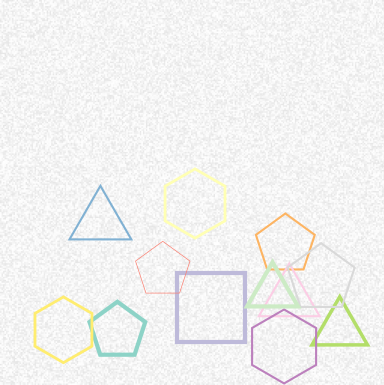[{"shape": "pentagon", "thickness": 3, "radius": 0.38, "center": [0.305, 0.14]}, {"shape": "hexagon", "thickness": 2, "radius": 0.45, "center": [0.507, 0.471]}, {"shape": "square", "thickness": 3, "radius": 0.45, "center": [0.548, 0.202]}, {"shape": "pentagon", "thickness": 0.5, "radius": 0.37, "center": [0.423, 0.299]}, {"shape": "triangle", "thickness": 1.5, "radius": 0.46, "center": [0.261, 0.425]}, {"shape": "pentagon", "thickness": 1.5, "radius": 0.4, "center": [0.741, 0.365]}, {"shape": "triangle", "thickness": 2.5, "radius": 0.42, "center": [0.882, 0.146]}, {"shape": "triangle", "thickness": 1.5, "radius": 0.46, "center": [0.751, 0.224]}, {"shape": "pentagon", "thickness": 1.5, "radius": 0.46, "center": [0.834, 0.277]}, {"shape": "hexagon", "thickness": 1.5, "radius": 0.48, "center": [0.738, 0.1]}, {"shape": "triangle", "thickness": 3, "radius": 0.38, "center": [0.708, 0.242]}, {"shape": "hexagon", "thickness": 2, "radius": 0.43, "center": [0.165, 0.143]}]